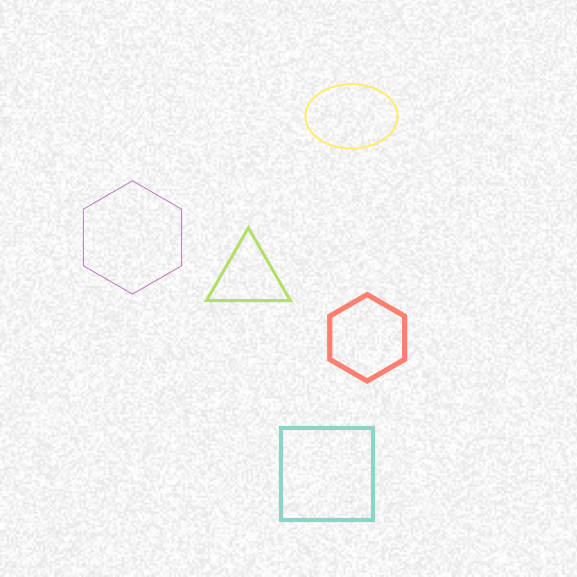[{"shape": "square", "thickness": 2, "radius": 0.4, "center": [0.566, 0.178]}, {"shape": "hexagon", "thickness": 2.5, "radius": 0.37, "center": [0.636, 0.414]}, {"shape": "triangle", "thickness": 1.5, "radius": 0.42, "center": [0.43, 0.521]}, {"shape": "hexagon", "thickness": 0.5, "radius": 0.49, "center": [0.229, 0.588]}, {"shape": "oval", "thickness": 1, "radius": 0.4, "center": [0.609, 0.798]}]